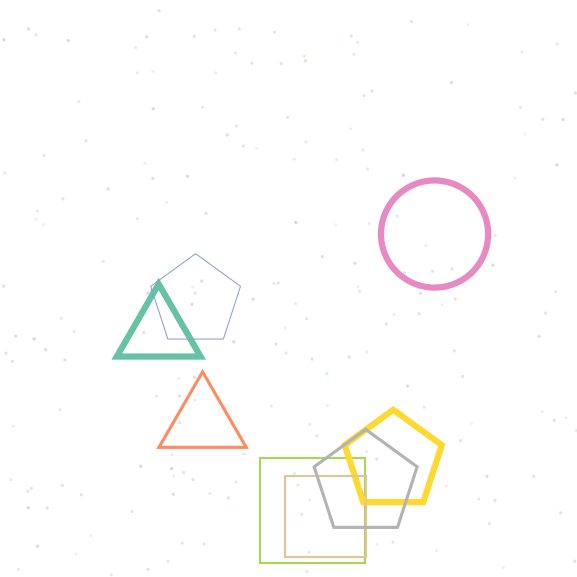[{"shape": "triangle", "thickness": 3, "radius": 0.42, "center": [0.275, 0.424]}, {"shape": "triangle", "thickness": 1.5, "radius": 0.44, "center": [0.351, 0.268]}, {"shape": "pentagon", "thickness": 0.5, "radius": 0.41, "center": [0.339, 0.478]}, {"shape": "circle", "thickness": 3, "radius": 0.46, "center": [0.753, 0.594]}, {"shape": "square", "thickness": 1, "radius": 0.46, "center": [0.541, 0.115]}, {"shape": "pentagon", "thickness": 3, "radius": 0.44, "center": [0.681, 0.201]}, {"shape": "square", "thickness": 1, "radius": 0.35, "center": [0.564, 0.105]}, {"shape": "pentagon", "thickness": 1.5, "radius": 0.47, "center": [0.633, 0.162]}]